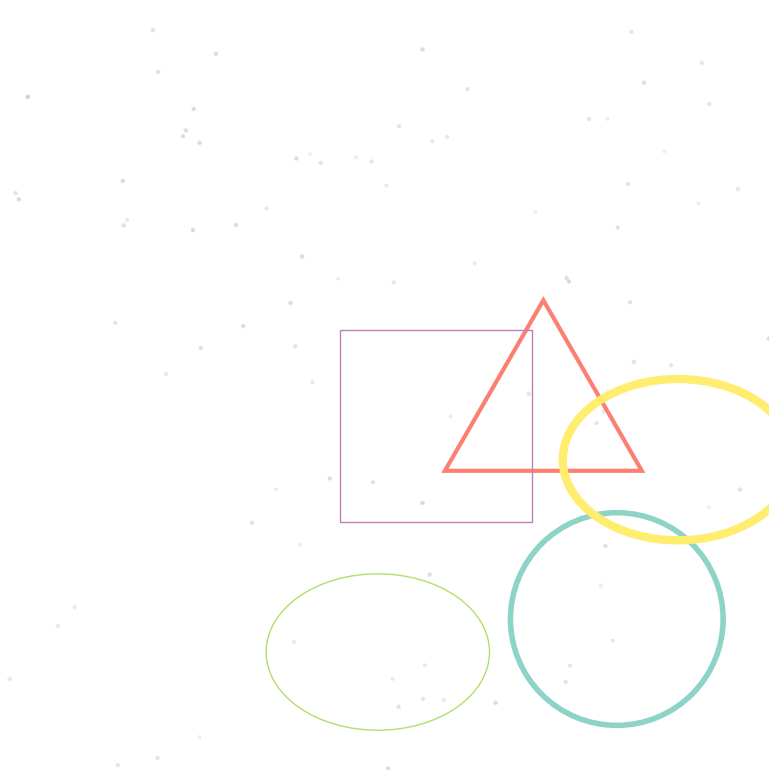[{"shape": "circle", "thickness": 2, "radius": 0.69, "center": [0.801, 0.196]}, {"shape": "triangle", "thickness": 1.5, "radius": 0.74, "center": [0.706, 0.462]}, {"shape": "oval", "thickness": 0.5, "radius": 0.73, "center": [0.491, 0.153]}, {"shape": "square", "thickness": 0.5, "radius": 0.62, "center": [0.566, 0.447]}, {"shape": "oval", "thickness": 3, "radius": 0.75, "center": [0.881, 0.403]}]